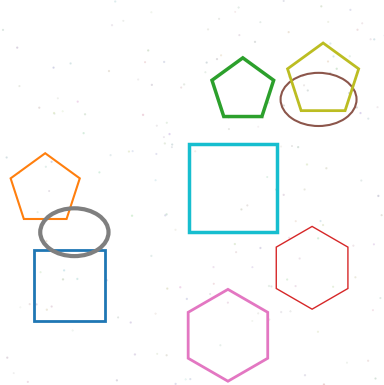[{"shape": "square", "thickness": 2, "radius": 0.46, "center": [0.181, 0.258]}, {"shape": "pentagon", "thickness": 1.5, "radius": 0.47, "center": [0.117, 0.508]}, {"shape": "pentagon", "thickness": 2.5, "radius": 0.42, "center": [0.631, 0.765]}, {"shape": "hexagon", "thickness": 1, "radius": 0.54, "center": [0.811, 0.304]}, {"shape": "oval", "thickness": 1.5, "radius": 0.49, "center": [0.827, 0.742]}, {"shape": "hexagon", "thickness": 2, "radius": 0.6, "center": [0.592, 0.129]}, {"shape": "oval", "thickness": 3, "radius": 0.44, "center": [0.193, 0.397]}, {"shape": "pentagon", "thickness": 2, "radius": 0.49, "center": [0.839, 0.791]}, {"shape": "square", "thickness": 2.5, "radius": 0.57, "center": [0.605, 0.511]}]